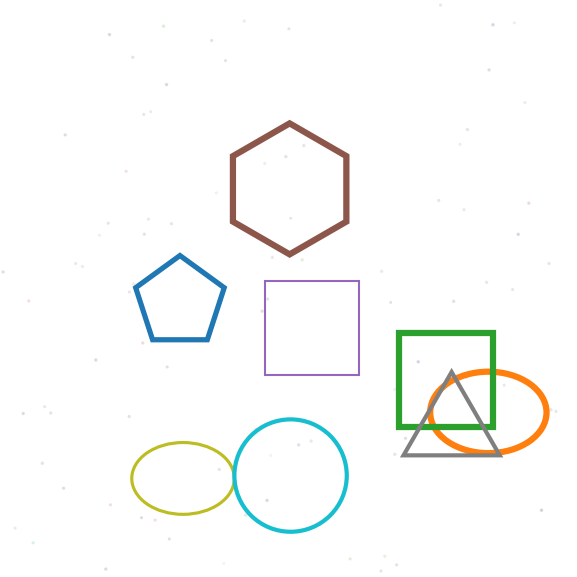[{"shape": "pentagon", "thickness": 2.5, "radius": 0.4, "center": [0.312, 0.476]}, {"shape": "oval", "thickness": 3, "radius": 0.5, "center": [0.846, 0.285]}, {"shape": "square", "thickness": 3, "radius": 0.4, "center": [0.772, 0.341]}, {"shape": "square", "thickness": 1, "radius": 0.41, "center": [0.54, 0.432]}, {"shape": "hexagon", "thickness": 3, "radius": 0.57, "center": [0.502, 0.672]}, {"shape": "triangle", "thickness": 2, "radius": 0.48, "center": [0.782, 0.259]}, {"shape": "oval", "thickness": 1.5, "radius": 0.44, "center": [0.317, 0.171]}, {"shape": "circle", "thickness": 2, "radius": 0.49, "center": [0.503, 0.176]}]